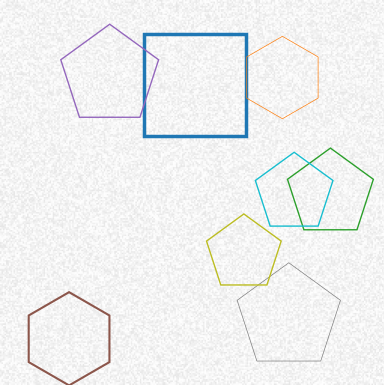[{"shape": "square", "thickness": 2.5, "radius": 0.66, "center": [0.507, 0.78]}, {"shape": "hexagon", "thickness": 0.5, "radius": 0.54, "center": [0.734, 0.799]}, {"shape": "pentagon", "thickness": 1, "radius": 0.59, "center": [0.858, 0.498]}, {"shape": "pentagon", "thickness": 1, "radius": 0.67, "center": [0.285, 0.803]}, {"shape": "hexagon", "thickness": 1.5, "radius": 0.61, "center": [0.179, 0.12]}, {"shape": "pentagon", "thickness": 0.5, "radius": 0.71, "center": [0.75, 0.176]}, {"shape": "pentagon", "thickness": 1, "radius": 0.51, "center": [0.633, 0.342]}, {"shape": "pentagon", "thickness": 1, "radius": 0.53, "center": [0.764, 0.498]}]